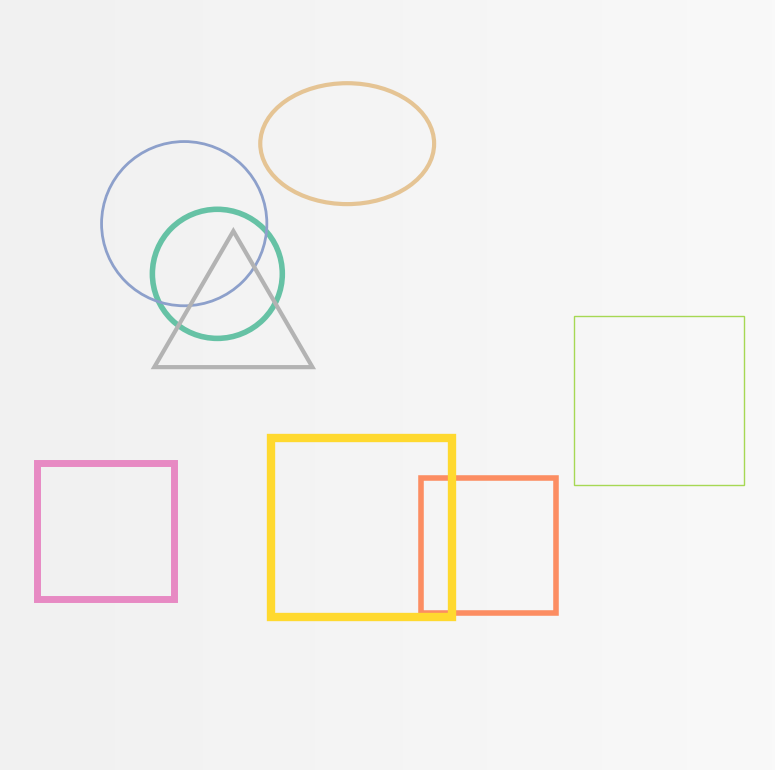[{"shape": "circle", "thickness": 2, "radius": 0.42, "center": [0.28, 0.644]}, {"shape": "square", "thickness": 2, "radius": 0.44, "center": [0.63, 0.292]}, {"shape": "circle", "thickness": 1, "radius": 0.53, "center": [0.238, 0.71]}, {"shape": "square", "thickness": 2.5, "radius": 0.44, "center": [0.137, 0.311]}, {"shape": "square", "thickness": 0.5, "radius": 0.55, "center": [0.85, 0.479]}, {"shape": "square", "thickness": 3, "radius": 0.58, "center": [0.466, 0.315]}, {"shape": "oval", "thickness": 1.5, "radius": 0.56, "center": [0.448, 0.813]}, {"shape": "triangle", "thickness": 1.5, "radius": 0.59, "center": [0.301, 0.582]}]